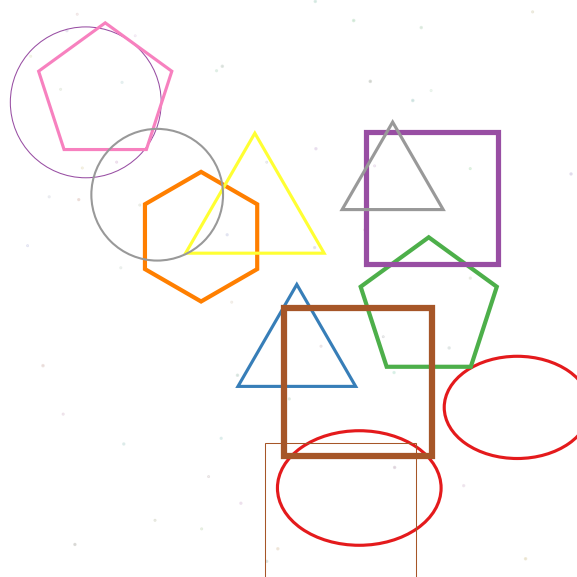[{"shape": "oval", "thickness": 1.5, "radius": 0.63, "center": [0.896, 0.294]}, {"shape": "oval", "thickness": 1.5, "radius": 0.71, "center": [0.622, 0.154]}, {"shape": "triangle", "thickness": 1.5, "radius": 0.59, "center": [0.514, 0.389]}, {"shape": "pentagon", "thickness": 2, "radius": 0.62, "center": [0.742, 0.464]}, {"shape": "circle", "thickness": 0.5, "radius": 0.65, "center": [0.149, 0.822]}, {"shape": "square", "thickness": 2.5, "radius": 0.57, "center": [0.748, 0.656]}, {"shape": "hexagon", "thickness": 2, "radius": 0.56, "center": [0.348, 0.589]}, {"shape": "triangle", "thickness": 1.5, "radius": 0.69, "center": [0.441, 0.63]}, {"shape": "square", "thickness": 0.5, "radius": 0.65, "center": [0.59, 0.101]}, {"shape": "square", "thickness": 3, "radius": 0.64, "center": [0.62, 0.338]}, {"shape": "pentagon", "thickness": 1.5, "radius": 0.61, "center": [0.182, 0.838]}, {"shape": "circle", "thickness": 1, "radius": 0.57, "center": [0.272, 0.662]}, {"shape": "triangle", "thickness": 1.5, "radius": 0.5, "center": [0.68, 0.687]}]